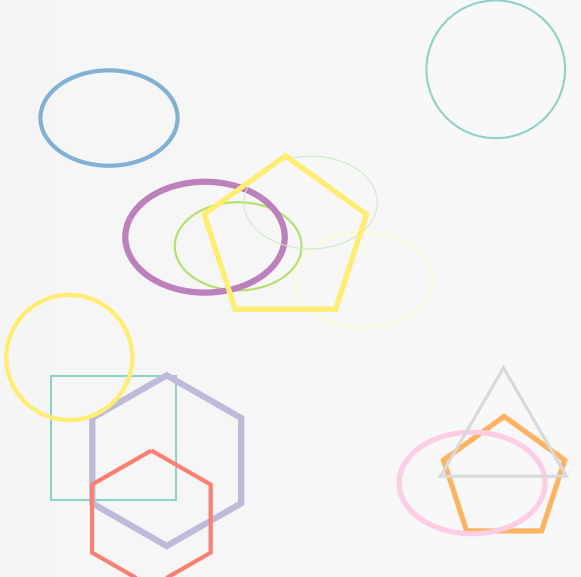[{"shape": "square", "thickness": 1, "radius": 0.54, "center": [0.195, 0.241]}, {"shape": "circle", "thickness": 1, "radius": 0.6, "center": [0.853, 0.879]}, {"shape": "oval", "thickness": 0.5, "radius": 0.6, "center": [0.625, 0.514]}, {"shape": "hexagon", "thickness": 3, "radius": 0.74, "center": [0.287, 0.201]}, {"shape": "hexagon", "thickness": 2, "radius": 0.59, "center": [0.26, 0.101]}, {"shape": "oval", "thickness": 2, "radius": 0.59, "center": [0.188, 0.795]}, {"shape": "pentagon", "thickness": 2.5, "radius": 0.55, "center": [0.867, 0.168]}, {"shape": "oval", "thickness": 1, "radius": 0.55, "center": [0.41, 0.573]}, {"shape": "oval", "thickness": 2.5, "radius": 0.63, "center": [0.812, 0.163]}, {"shape": "triangle", "thickness": 1.5, "radius": 0.63, "center": [0.866, 0.237]}, {"shape": "oval", "thickness": 3, "radius": 0.69, "center": [0.353, 0.588]}, {"shape": "oval", "thickness": 0.5, "radius": 0.57, "center": [0.534, 0.648]}, {"shape": "pentagon", "thickness": 2.5, "radius": 0.73, "center": [0.491, 0.583]}, {"shape": "circle", "thickness": 2, "radius": 0.54, "center": [0.119, 0.38]}]